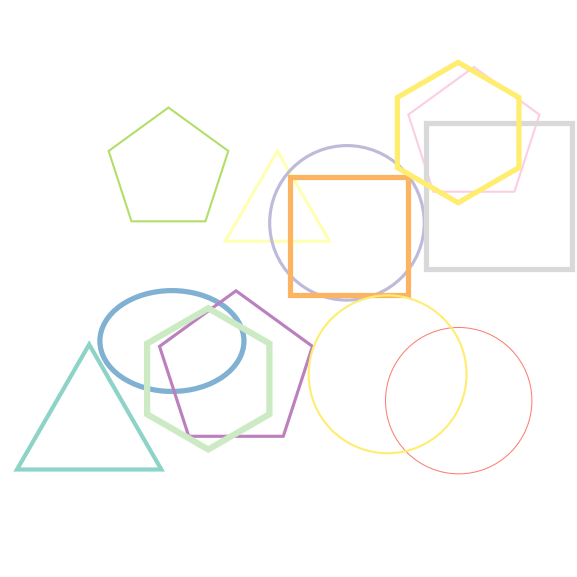[{"shape": "triangle", "thickness": 2, "radius": 0.72, "center": [0.154, 0.258]}, {"shape": "triangle", "thickness": 1.5, "radius": 0.52, "center": [0.48, 0.634]}, {"shape": "circle", "thickness": 1.5, "radius": 0.67, "center": [0.601, 0.613]}, {"shape": "circle", "thickness": 0.5, "radius": 0.63, "center": [0.794, 0.305]}, {"shape": "oval", "thickness": 2.5, "radius": 0.62, "center": [0.298, 0.409]}, {"shape": "square", "thickness": 2.5, "radius": 0.51, "center": [0.605, 0.59]}, {"shape": "pentagon", "thickness": 1, "radius": 0.54, "center": [0.292, 0.704]}, {"shape": "pentagon", "thickness": 1, "radius": 0.6, "center": [0.821, 0.764]}, {"shape": "square", "thickness": 2.5, "radius": 0.63, "center": [0.864, 0.66]}, {"shape": "pentagon", "thickness": 1.5, "radius": 0.7, "center": [0.409, 0.356]}, {"shape": "hexagon", "thickness": 3, "radius": 0.61, "center": [0.361, 0.343]}, {"shape": "circle", "thickness": 1, "radius": 0.68, "center": [0.671, 0.351]}, {"shape": "hexagon", "thickness": 2.5, "radius": 0.61, "center": [0.793, 0.77]}]